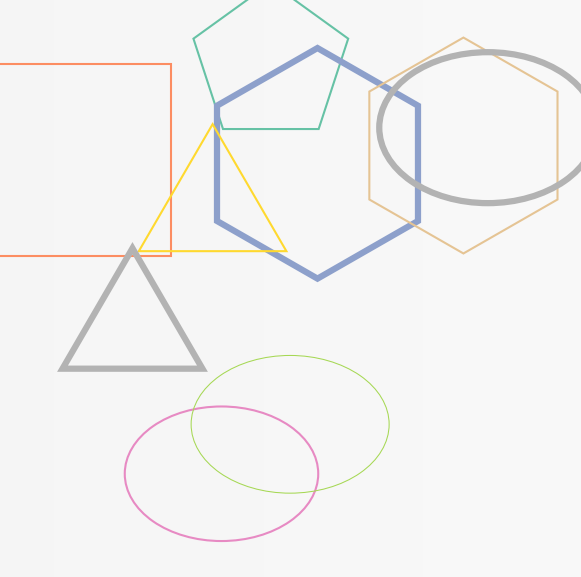[{"shape": "pentagon", "thickness": 1, "radius": 0.7, "center": [0.466, 0.889]}, {"shape": "square", "thickness": 1, "radius": 0.83, "center": [0.129, 0.722]}, {"shape": "hexagon", "thickness": 3, "radius": 1.0, "center": [0.546, 0.716]}, {"shape": "oval", "thickness": 1, "radius": 0.83, "center": [0.381, 0.179]}, {"shape": "oval", "thickness": 0.5, "radius": 0.85, "center": [0.499, 0.264]}, {"shape": "triangle", "thickness": 1, "radius": 0.73, "center": [0.366, 0.637]}, {"shape": "hexagon", "thickness": 1, "radius": 0.93, "center": [0.797, 0.747]}, {"shape": "triangle", "thickness": 3, "radius": 0.7, "center": [0.228, 0.43]}, {"shape": "oval", "thickness": 3, "radius": 0.93, "center": [0.839, 0.778]}]